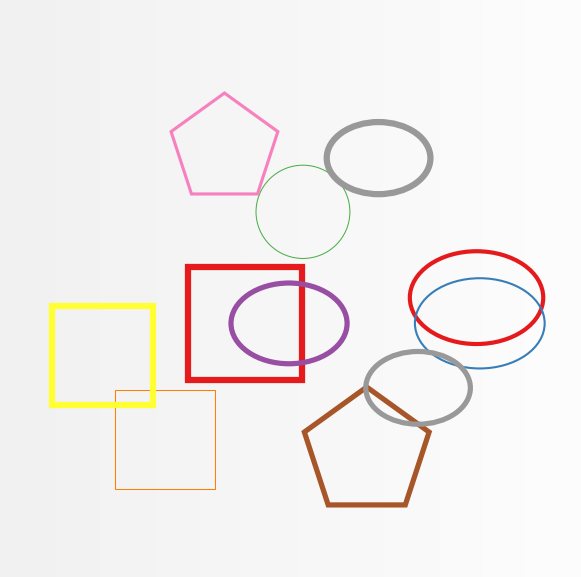[{"shape": "oval", "thickness": 2, "radius": 0.57, "center": [0.82, 0.484]}, {"shape": "square", "thickness": 3, "radius": 0.49, "center": [0.421, 0.439]}, {"shape": "oval", "thickness": 1, "radius": 0.56, "center": [0.825, 0.439]}, {"shape": "circle", "thickness": 0.5, "radius": 0.4, "center": [0.521, 0.632]}, {"shape": "oval", "thickness": 2.5, "radius": 0.5, "center": [0.497, 0.439]}, {"shape": "square", "thickness": 0.5, "radius": 0.43, "center": [0.284, 0.237]}, {"shape": "square", "thickness": 3, "radius": 0.43, "center": [0.176, 0.383]}, {"shape": "pentagon", "thickness": 2.5, "radius": 0.56, "center": [0.631, 0.216]}, {"shape": "pentagon", "thickness": 1.5, "radius": 0.48, "center": [0.386, 0.741]}, {"shape": "oval", "thickness": 3, "radius": 0.45, "center": [0.651, 0.725]}, {"shape": "oval", "thickness": 2.5, "radius": 0.45, "center": [0.719, 0.328]}]